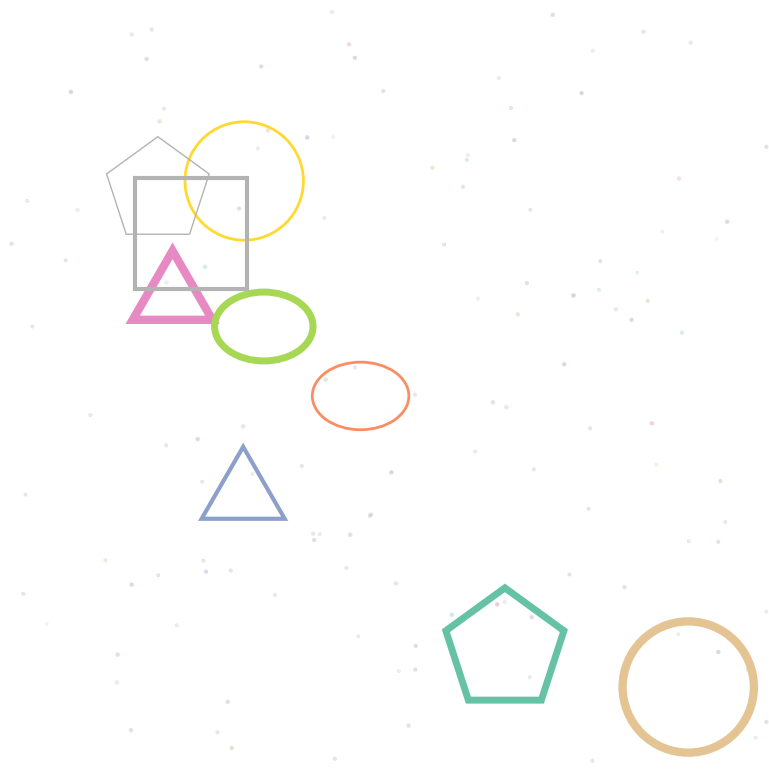[{"shape": "pentagon", "thickness": 2.5, "radius": 0.4, "center": [0.656, 0.156]}, {"shape": "oval", "thickness": 1, "radius": 0.31, "center": [0.468, 0.486]}, {"shape": "triangle", "thickness": 1.5, "radius": 0.31, "center": [0.316, 0.357]}, {"shape": "triangle", "thickness": 3, "radius": 0.3, "center": [0.224, 0.615]}, {"shape": "oval", "thickness": 2.5, "radius": 0.32, "center": [0.343, 0.576]}, {"shape": "circle", "thickness": 1, "radius": 0.38, "center": [0.317, 0.765]}, {"shape": "circle", "thickness": 3, "radius": 0.43, "center": [0.894, 0.108]}, {"shape": "square", "thickness": 1.5, "radius": 0.36, "center": [0.248, 0.697]}, {"shape": "pentagon", "thickness": 0.5, "radius": 0.35, "center": [0.205, 0.752]}]